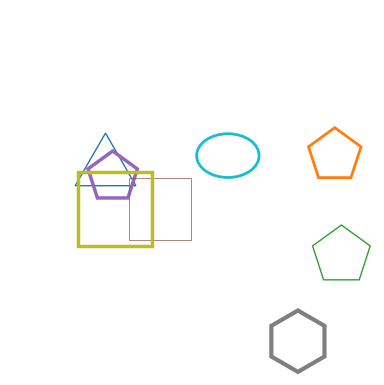[{"shape": "triangle", "thickness": 1, "radius": 0.46, "center": [0.274, 0.563]}, {"shape": "pentagon", "thickness": 2, "radius": 0.36, "center": [0.87, 0.597]}, {"shape": "pentagon", "thickness": 1, "radius": 0.39, "center": [0.887, 0.337]}, {"shape": "pentagon", "thickness": 2.5, "radius": 0.34, "center": [0.293, 0.54]}, {"shape": "square", "thickness": 0.5, "radius": 0.4, "center": [0.416, 0.458]}, {"shape": "hexagon", "thickness": 3, "radius": 0.4, "center": [0.774, 0.114]}, {"shape": "square", "thickness": 2.5, "radius": 0.48, "center": [0.299, 0.457]}, {"shape": "oval", "thickness": 2, "radius": 0.41, "center": [0.592, 0.596]}]